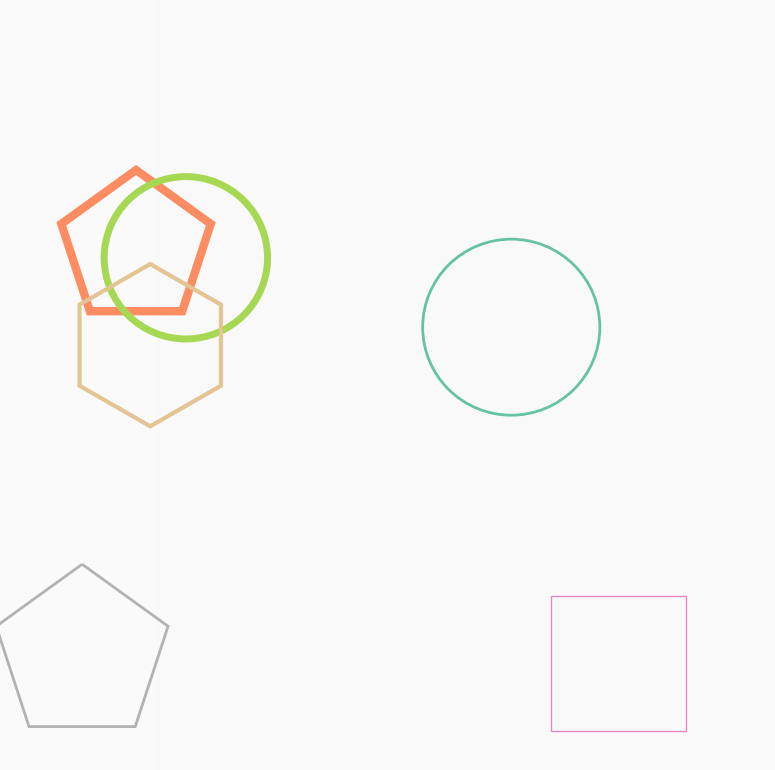[{"shape": "circle", "thickness": 1, "radius": 0.57, "center": [0.66, 0.575]}, {"shape": "pentagon", "thickness": 3, "radius": 0.51, "center": [0.176, 0.678]}, {"shape": "square", "thickness": 0.5, "radius": 0.44, "center": [0.798, 0.138]}, {"shape": "circle", "thickness": 2.5, "radius": 0.53, "center": [0.24, 0.665]}, {"shape": "hexagon", "thickness": 1.5, "radius": 0.53, "center": [0.194, 0.552]}, {"shape": "pentagon", "thickness": 1, "radius": 0.58, "center": [0.106, 0.151]}]